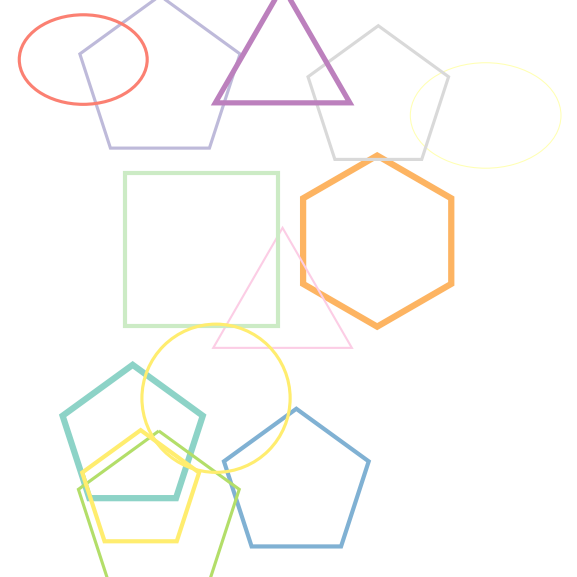[{"shape": "pentagon", "thickness": 3, "radius": 0.64, "center": [0.23, 0.24]}, {"shape": "oval", "thickness": 0.5, "radius": 0.65, "center": [0.841, 0.799]}, {"shape": "pentagon", "thickness": 1.5, "radius": 0.73, "center": [0.277, 0.861]}, {"shape": "oval", "thickness": 1.5, "radius": 0.55, "center": [0.144, 0.896]}, {"shape": "pentagon", "thickness": 2, "radius": 0.66, "center": [0.513, 0.16]}, {"shape": "hexagon", "thickness": 3, "radius": 0.74, "center": [0.653, 0.582]}, {"shape": "pentagon", "thickness": 1.5, "radius": 0.73, "center": [0.275, 0.107]}, {"shape": "triangle", "thickness": 1, "radius": 0.69, "center": [0.489, 0.466]}, {"shape": "pentagon", "thickness": 1.5, "radius": 0.64, "center": [0.655, 0.827]}, {"shape": "triangle", "thickness": 2.5, "radius": 0.67, "center": [0.489, 0.888]}, {"shape": "square", "thickness": 2, "radius": 0.66, "center": [0.349, 0.568]}, {"shape": "circle", "thickness": 1.5, "radius": 0.64, "center": [0.374, 0.31]}, {"shape": "pentagon", "thickness": 2, "radius": 0.53, "center": [0.244, 0.148]}]